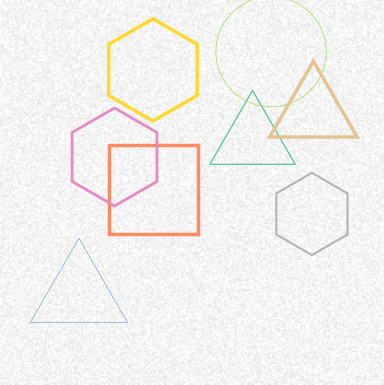[{"shape": "triangle", "thickness": 1, "radius": 0.64, "center": [0.656, 0.637]}, {"shape": "square", "thickness": 2.5, "radius": 0.58, "center": [0.398, 0.508]}, {"shape": "triangle", "thickness": 0.5, "radius": 0.73, "center": [0.205, 0.235]}, {"shape": "hexagon", "thickness": 2, "radius": 0.64, "center": [0.297, 0.592]}, {"shape": "circle", "thickness": 0.5, "radius": 0.72, "center": [0.704, 0.866]}, {"shape": "hexagon", "thickness": 2.5, "radius": 0.66, "center": [0.397, 0.818]}, {"shape": "triangle", "thickness": 2.5, "radius": 0.66, "center": [0.814, 0.71]}, {"shape": "hexagon", "thickness": 1.5, "radius": 0.53, "center": [0.81, 0.444]}]